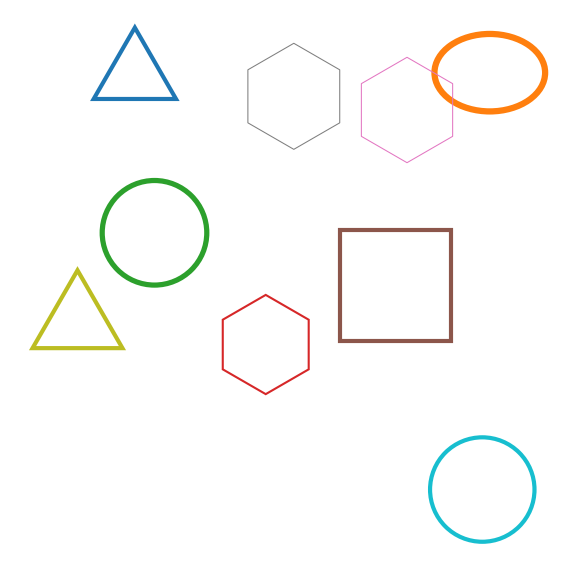[{"shape": "triangle", "thickness": 2, "radius": 0.41, "center": [0.233, 0.869]}, {"shape": "oval", "thickness": 3, "radius": 0.48, "center": [0.848, 0.873]}, {"shape": "circle", "thickness": 2.5, "radius": 0.45, "center": [0.268, 0.596]}, {"shape": "hexagon", "thickness": 1, "radius": 0.43, "center": [0.46, 0.403]}, {"shape": "square", "thickness": 2, "radius": 0.48, "center": [0.685, 0.504]}, {"shape": "hexagon", "thickness": 0.5, "radius": 0.46, "center": [0.705, 0.809]}, {"shape": "hexagon", "thickness": 0.5, "radius": 0.46, "center": [0.509, 0.832]}, {"shape": "triangle", "thickness": 2, "radius": 0.45, "center": [0.134, 0.441]}, {"shape": "circle", "thickness": 2, "radius": 0.45, "center": [0.835, 0.151]}]